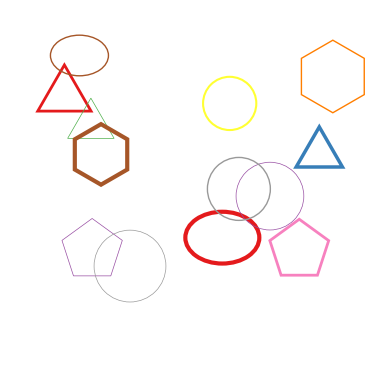[{"shape": "oval", "thickness": 3, "radius": 0.48, "center": [0.577, 0.383]}, {"shape": "triangle", "thickness": 2, "radius": 0.4, "center": [0.167, 0.751]}, {"shape": "triangle", "thickness": 2.5, "radius": 0.35, "center": [0.829, 0.601]}, {"shape": "triangle", "thickness": 0.5, "radius": 0.35, "center": [0.236, 0.675]}, {"shape": "pentagon", "thickness": 0.5, "radius": 0.41, "center": [0.239, 0.35]}, {"shape": "circle", "thickness": 0.5, "radius": 0.44, "center": [0.701, 0.491]}, {"shape": "hexagon", "thickness": 1, "radius": 0.47, "center": [0.865, 0.801]}, {"shape": "circle", "thickness": 1.5, "radius": 0.35, "center": [0.597, 0.731]}, {"shape": "oval", "thickness": 1, "radius": 0.38, "center": [0.206, 0.856]}, {"shape": "hexagon", "thickness": 3, "radius": 0.39, "center": [0.262, 0.599]}, {"shape": "pentagon", "thickness": 2, "radius": 0.4, "center": [0.777, 0.35]}, {"shape": "circle", "thickness": 0.5, "radius": 0.47, "center": [0.338, 0.309]}, {"shape": "circle", "thickness": 1, "radius": 0.41, "center": [0.62, 0.509]}]